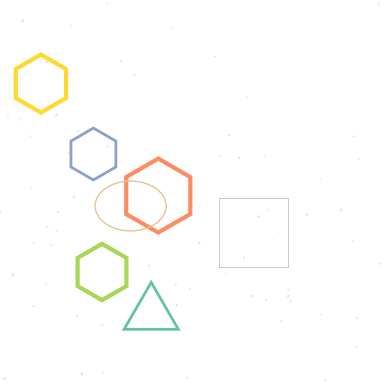[{"shape": "triangle", "thickness": 2, "radius": 0.41, "center": [0.393, 0.185]}, {"shape": "hexagon", "thickness": 3, "radius": 0.48, "center": [0.411, 0.492]}, {"shape": "hexagon", "thickness": 2, "radius": 0.34, "center": [0.243, 0.6]}, {"shape": "hexagon", "thickness": 3, "radius": 0.37, "center": [0.265, 0.294]}, {"shape": "hexagon", "thickness": 3, "radius": 0.38, "center": [0.106, 0.783]}, {"shape": "oval", "thickness": 1, "radius": 0.46, "center": [0.339, 0.465]}, {"shape": "square", "thickness": 0.5, "radius": 0.45, "center": [0.657, 0.396]}]